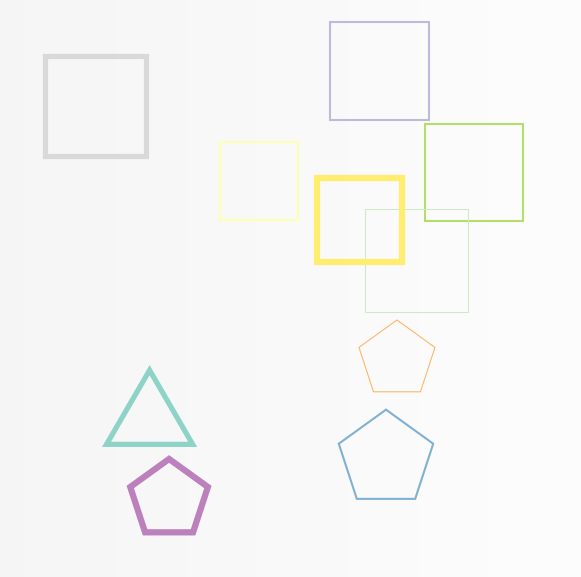[{"shape": "triangle", "thickness": 2.5, "radius": 0.43, "center": [0.257, 0.272]}, {"shape": "square", "thickness": 1, "radius": 0.34, "center": [0.446, 0.685]}, {"shape": "square", "thickness": 1, "radius": 0.43, "center": [0.653, 0.876]}, {"shape": "pentagon", "thickness": 1, "radius": 0.43, "center": [0.664, 0.204]}, {"shape": "pentagon", "thickness": 0.5, "radius": 0.34, "center": [0.683, 0.376]}, {"shape": "square", "thickness": 1, "radius": 0.42, "center": [0.815, 0.701]}, {"shape": "square", "thickness": 2.5, "radius": 0.43, "center": [0.164, 0.815]}, {"shape": "pentagon", "thickness": 3, "radius": 0.35, "center": [0.291, 0.134]}, {"shape": "square", "thickness": 0.5, "radius": 0.45, "center": [0.717, 0.548]}, {"shape": "square", "thickness": 3, "radius": 0.36, "center": [0.619, 0.619]}]